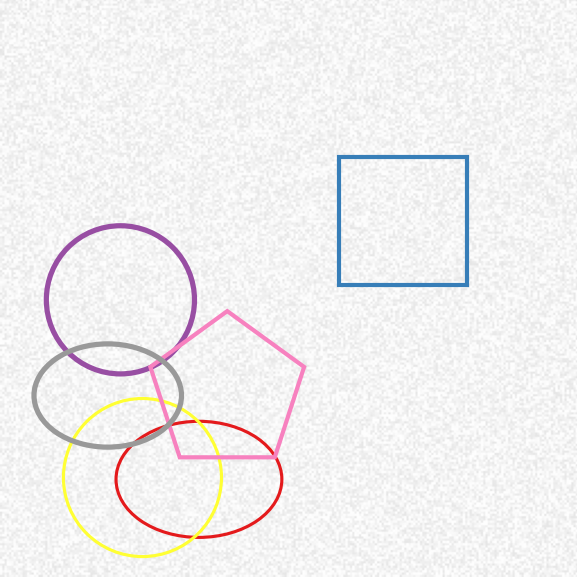[{"shape": "oval", "thickness": 1.5, "radius": 0.72, "center": [0.344, 0.169]}, {"shape": "square", "thickness": 2, "radius": 0.55, "center": [0.698, 0.617]}, {"shape": "circle", "thickness": 2.5, "radius": 0.64, "center": [0.209, 0.48]}, {"shape": "circle", "thickness": 1.5, "radius": 0.68, "center": [0.247, 0.172]}, {"shape": "pentagon", "thickness": 2, "radius": 0.7, "center": [0.394, 0.32]}, {"shape": "oval", "thickness": 2.5, "radius": 0.64, "center": [0.187, 0.314]}]